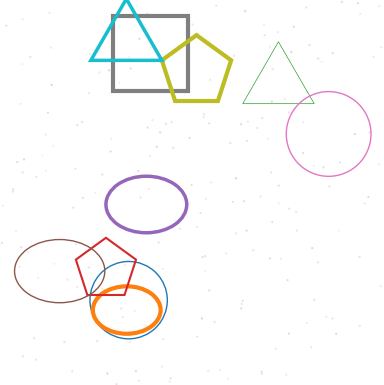[{"shape": "circle", "thickness": 1, "radius": 0.5, "center": [0.334, 0.22]}, {"shape": "oval", "thickness": 3, "radius": 0.44, "center": [0.329, 0.195]}, {"shape": "triangle", "thickness": 0.5, "radius": 0.54, "center": [0.723, 0.784]}, {"shape": "pentagon", "thickness": 1.5, "radius": 0.41, "center": [0.275, 0.3]}, {"shape": "oval", "thickness": 2.5, "radius": 0.52, "center": [0.38, 0.469]}, {"shape": "oval", "thickness": 1, "radius": 0.59, "center": [0.155, 0.296]}, {"shape": "circle", "thickness": 1, "radius": 0.55, "center": [0.854, 0.652]}, {"shape": "square", "thickness": 3, "radius": 0.49, "center": [0.391, 0.862]}, {"shape": "pentagon", "thickness": 3, "radius": 0.47, "center": [0.51, 0.814]}, {"shape": "triangle", "thickness": 2.5, "radius": 0.53, "center": [0.328, 0.896]}]